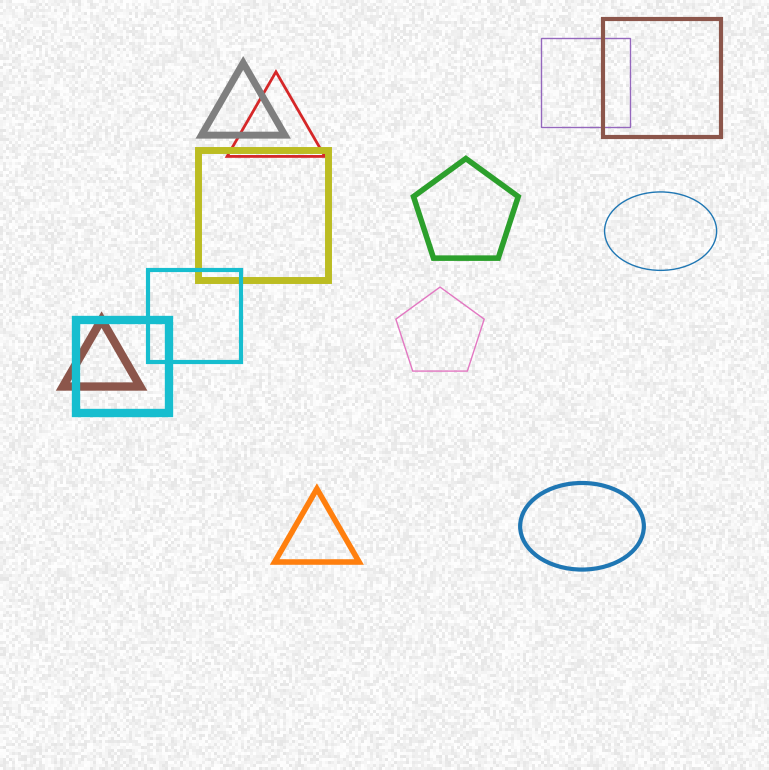[{"shape": "oval", "thickness": 1.5, "radius": 0.4, "center": [0.756, 0.317]}, {"shape": "oval", "thickness": 0.5, "radius": 0.36, "center": [0.858, 0.7]}, {"shape": "triangle", "thickness": 2, "radius": 0.32, "center": [0.412, 0.302]}, {"shape": "pentagon", "thickness": 2, "radius": 0.36, "center": [0.605, 0.723]}, {"shape": "triangle", "thickness": 1, "radius": 0.37, "center": [0.358, 0.833]}, {"shape": "square", "thickness": 0.5, "radius": 0.29, "center": [0.76, 0.893]}, {"shape": "triangle", "thickness": 3, "radius": 0.29, "center": [0.132, 0.527]}, {"shape": "square", "thickness": 1.5, "radius": 0.38, "center": [0.86, 0.898]}, {"shape": "pentagon", "thickness": 0.5, "radius": 0.3, "center": [0.571, 0.567]}, {"shape": "triangle", "thickness": 2.5, "radius": 0.31, "center": [0.316, 0.856]}, {"shape": "square", "thickness": 2.5, "radius": 0.42, "center": [0.342, 0.721]}, {"shape": "square", "thickness": 1.5, "radius": 0.3, "center": [0.252, 0.59]}, {"shape": "square", "thickness": 3, "radius": 0.3, "center": [0.159, 0.524]}]